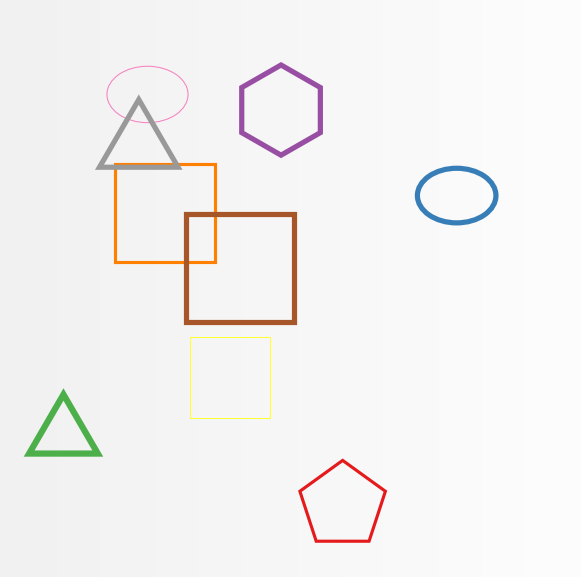[{"shape": "pentagon", "thickness": 1.5, "radius": 0.39, "center": [0.589, 0.125]}, {"shape": "oval", "thickness": 2.5, "radius": 0.34, "center": [0.786, 0.66]}, {"shape": "triangle", "thickness": 3, "radius": 0.34, "center": [0.109, 0.248]}, {"shape": "hexagon", "thickness": 2.5, "radius": 0.39, "center": [0.484, 0.809]}, {"shape": "square", "thickness": 1.5, "radius": 0.43, "center": [0.284, 0.63]}, {"shape": "square", "thickness": 0.5, "radius": 0.35, "center": [0.396, 0.345]}, {"shape": "square", "thickness": 2.5, "radius": 0.47, "center": [0.413, 0.535]}, {"shape": "oval", "thickness": 0.5, "radius": 0.35, "center": [0.254, 0.836]}, {"shape": "triangle", "thickness": 2.5, "radius": 0.39, "center": [0.239, 0.749]}]